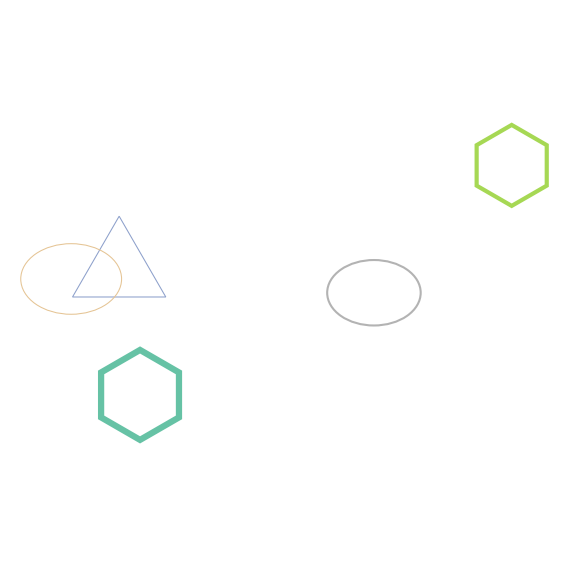[{"shape": "hexagon", "thickness": 3, "radius": 0.39, "center": [0.242, 0.315]}, {"shape": "triangle", "thickness": 0.5, "radius": 0.47, "center": [0.206, 0.531]}, {"shape": "hexagon", "thickness": 2, "radius": 0.35, "center": [0.886, 0.713]}, {"shape": "oval", "thickness": 0.5, "radius": 0.44, "center": [0.123, 0.516]}, {"shape": "oval", "thickness": 1, "radius": 0.4, "center": [0.648, 0.492]}]